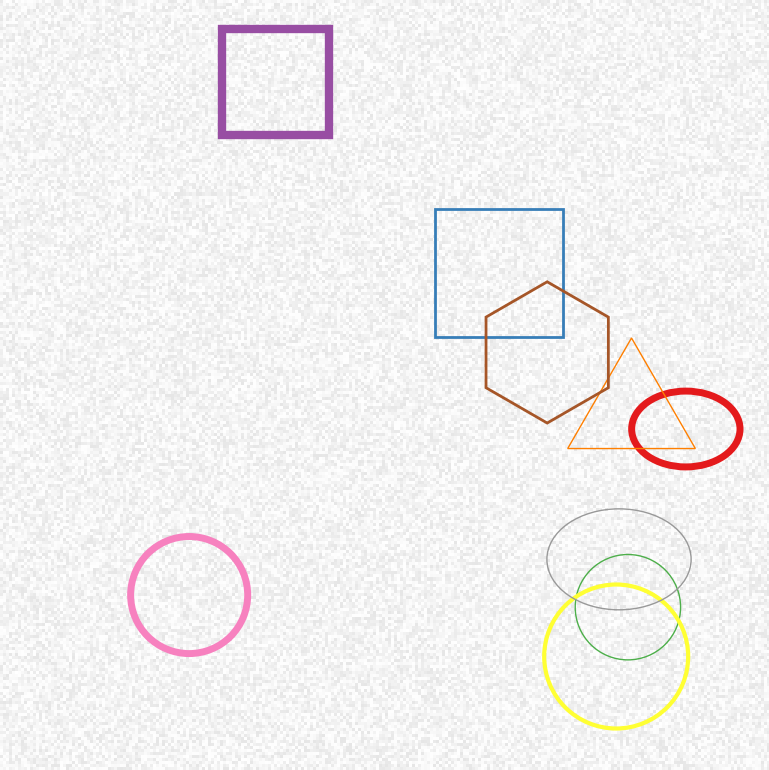[{"shape": "oval", "thickness": 2.5, "radius": 0.35, "center": [0.891, 0.443]}, {"shape": "square", "thickness": 1, "radius": 0.41, "center": [0.648, 0.645]}, {"shape": "circle", "thickness": 0.5, "radius": 0.34, "center": [0.815, 0.211]}, {"shape": "square", "thickness": 3, "radius": 0.35, "center": [0.357, 0.893]}, {"shape": "triangle", "thickness": 0.5, "radius": 0.48, "center": [0.82, 0.465]}, {"shape": "circle", "thickness": 1.5, "radius": 0.47, "center": [0.8, 0.147]}, {"shape": "hexagon", "thickness": 1, "radius": 0.46, "center": [0.711, 0.542]}, {"shape": "circle", "thickness": 2.5, "radius": 0.38, "center": [0.246, 0.227]}, {"shape": "oval", "thickness": 0.5, "radius": 0.47, "center": [0.804, 0.274]}]